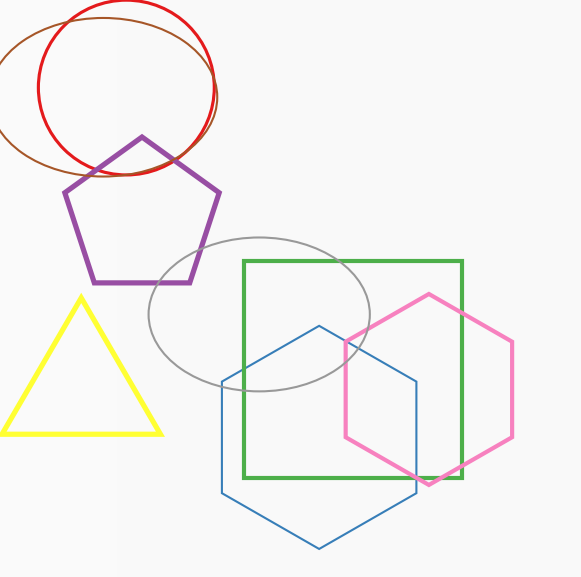[{"shape": "circle", "thickness": 1.5, "radius": 0.76, "center": [0.217, 0.848]}, {"shape": "hexagon", "thickness": 1, "radius": 0.97, "center": [0.549, 0.242]}, {"shape": "square", "thickness": 2, "radius": 0.94, "center": [0.607, 0.359]}, {"shape": "pentagon", "thickness": 2.5, "radius": 0.7, "center": [0.244, 0.622]}, {"shape": "triangle", "thickness": 2.5, "radius": 0.79, "center": [0.14, 0.326]}, {"shape": "oval", "thickness": 1, "radius": 0.98, "center": [0.178, 0.831]}, {"shape": "hexagon", "thickness": 2, "radius": 0.83, "center": [0.738, 0.325]}, {"shape": "oval", "thickness": 1, "radius": 0.95, "center": [0.446, 0.455]}]